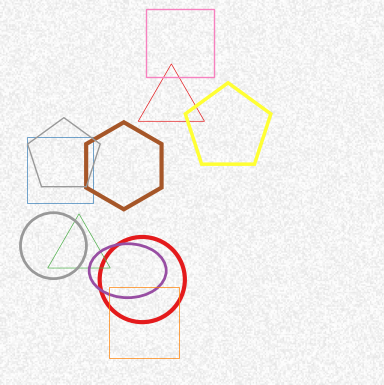[{"shape": "circle", "thickness": 3, "radius": 0.55, "center": [0.37, 0.274]}, {"shape": "triangle", "thickness": 0.5, "radius": 0.5, "center": [0.445, 0.735]}, {"shape": "square", "thickness": 0.5, "radius": 0.43, "center": [0.157, 0.559]}, {"shape": "triangle", "thickness": 0.5, "radius": 0.47, "center": [0.205, 0.351]}, {"shape": "oval", "thickness": 2, "radius": 0.5, "center": [0.332, 0.297]}, {"shape": "square", "thickness": 0.5, "radius": 0.46, "center": [0.375, 0.162]}, {"shape": "pentagon", "thickness": 2.5, "radius": 0.58, "center": [0.592, 0.668]}, {"shape": "hexagon", "thickness": 3, "radius": 0.57, "center": [0.322, 0.569]}, {"shape": "square", "thickness": 1, "radius": 0.44, "center": [0.467, 0.889]}, {"shape": "circle", "thickness": 2, "radius": 0.43, "center": [0.139, 0.362]}, {"shape": "pentagon", "thickness": 1, "radius": 0.5, "center": [0.166, 0.595]}]